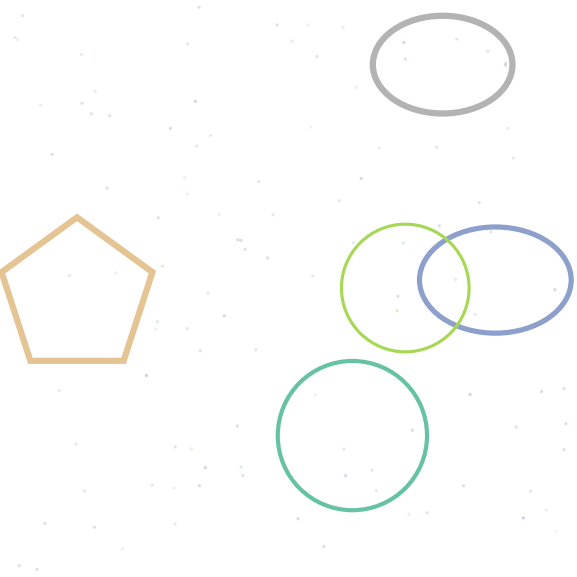[{"shape": "circle", "thickness": 2, "radius": 0.65, "center": [0.61, 0.245]}, {"shape": "oval", "thickness": 2.5, "radius": 0.66, "center": [0.858, 0.514]}, {"shape": "circle", "thickness": 1.5, "radius": 0.55, "center": [0.702, 0.5]}, {"shape": "pentagon", "thickness": 3, "radius": 0.69, "center": [0.133, 0.485]}, {"shape": "oval", "thickness": 3, "radius": 0.6, "center": [0.767, 0.887]}]